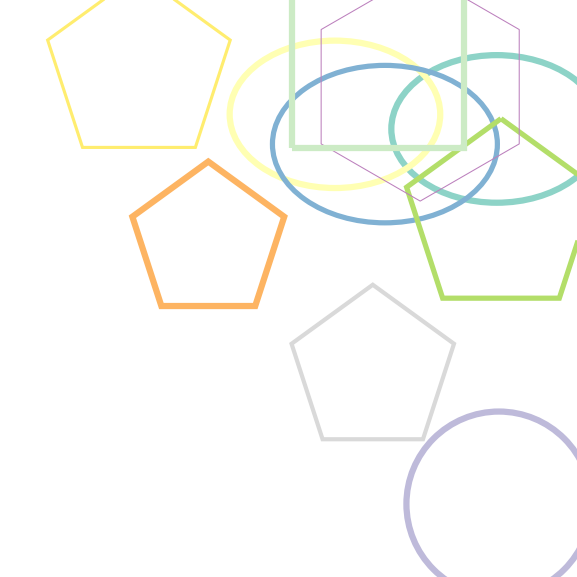[{"shape": "oval", "thickness": 3, "radius": 0.91, "center": [0.86, 0.776]}, {"shape": "oval", "thickness": 3, "radius": 0.91, "center": [0.58, 0.801]}, {"shape": "circle", "thickness": 3, "radius": 0.8, "center": [0.864, 0.126]}, {"shape": "oval", "thickness": 2.5, "radius": 0.97, "center": [0.667, 0.75]}, {"shape": "pentagon", "thickness": 3, "radius": 0.69, "center": [0.361, 0.581]}, {"shape": "pentagon", "thickness": 2.5, "radius": 0.86, "center": [0.868, 0.622]}, {"shape": "pentagon", "thickness": 2, "radius": 0.74, "center": [0.645, 0.358]}, {"shape": "hexagon", "thickness": 0.5, "radius": 0.99, "center": [0.728, 0.849]}, {"shape": "square", "thickness": 3, "radius": 0.74, "center": [0.655, 0.892]}, {"shape": "pentagon", "thickness": 1.5, "radius": 0.83, "center": [0.241, 0.878]}]